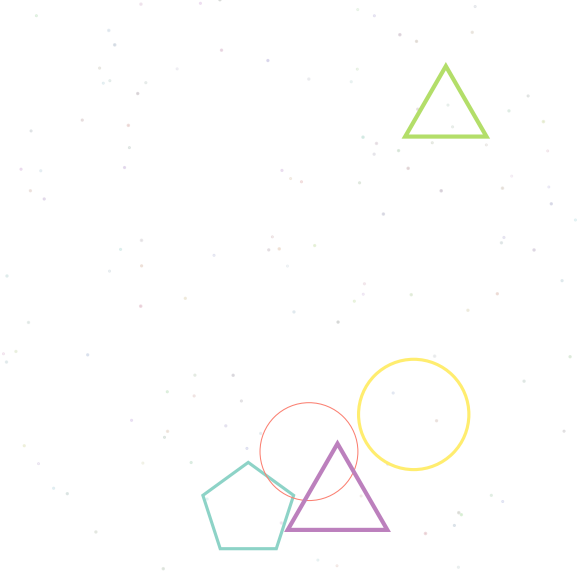[{"shape": "pentagon", "thickness": 1.5, "radius": 0.41, "center": [0.43, 0.116]}, {"shape": "circle", "thickness": 0.5, "radius": 0.42, "center": [0.535, 0.217]}, {"shape": "triangle", "thickness": 2, "radius": 0.41, "center": [0.772, 0.803]}, {"shape": "triangle", "thickness": 2, "radius": 0.5, "center": [0.584, 0.131]}, {"shape": "circle", "thickness": 1.5, "radius": 0.48, "center": [0.716, 0.281]}]